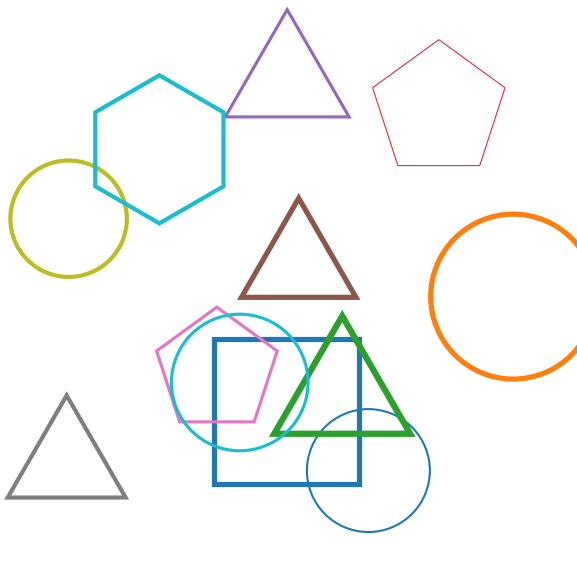[{"shape": "square", "thickness": 2.5, "radius": 0.63, "center": [0.497, 0.287]}, {"shape": "circle", "thickness": 1, "radius": 0.53, "center": [0.638, 0.184]}, {"shape": "circle", "thickness": 2.5, "radius": 0.71, "center": [0.889, 0.486]}, {"shape": "triangle", "thickness": 3, "radius": 0.68, "center": [0.593, 0.316]}, {"shape": "pentagon", "thickness": 0.5, "radius": 0.6, "center": [0.76, 0.81]}, {"shape": "triangle", "thickness": 1.5, "radius": 0.62, "center": [0.497, 0.859]}, {"shape": "triangle", "thickness": 2.5, "radius": 0.57, "center": [0.517, 0.542]}, {"shape": "pentagon", "thickness": 1.5, "radius": 0.55, "center": [0.376, 0.357]}, {"shape": "triangle", "thickness": 2, "radius": 0.59, "center": [0.115, 0.197]}, {"shape": "circle", "thickness": 2, "radius": 0.5, "center": [0.119, 0.62]}, {"shape": "hexagon", "thickness": 2, "radius": 0.64, "center": [0.276, 0.741]}, {"shape": "circle", "thickness": 1.5, "radius": 0.59, "center": [0.415, 0.337]}]